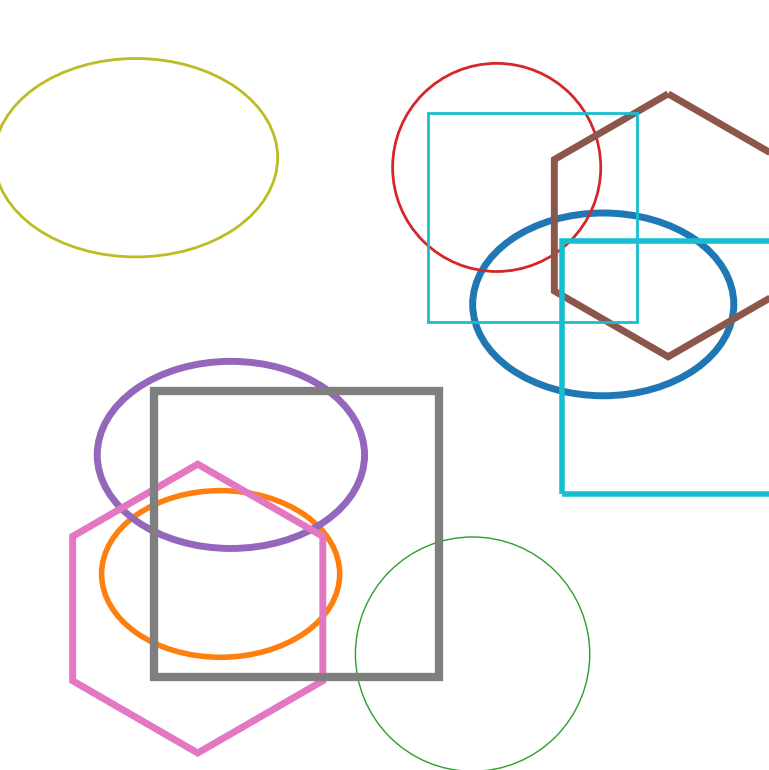[{"shape": "oval", "thickness": 2.5, "radius": 0.85, "center": [0.783, 0.605]}, {"shape": "oval", "thickness": 2, "radius": 0.77, "center": [0.287, 0.255]}, {"shape": "circle", "thickness": 0.5, "radius": 0.76, "center": [0.614, 0.15]}, {"shape": "circle", "thickness": 1, "radius": 0.68, "center": [0.645, 0.783]}, {"shape": "oval", "thickness": 2.5, "radius": 0.87, "center": [0.3, 0.409]}, {"shape": "hexagon", "thickness": 2.5, "radius": 0.85, "center": [0.868, 0.707]}, {"shape": "hexagon", "thickness": 2.5, "radius": 0.94, "center": [0.257, 0.21]}, {"shape": "square", "thickness": 3, "radius": 0.93, "center": [0.385, 0.307]}, {"shape": "oval", "thickness": 1, "radius": 0.92, "center": [0.176, 0.795]}, {"shape": "square", "thickness": 1, "radius": 0.68, "center": [0.691, 0.717]}, {"shape": "square", "thickness": 2, "radius": 0.82, "center": [0.895, 0.523]}]